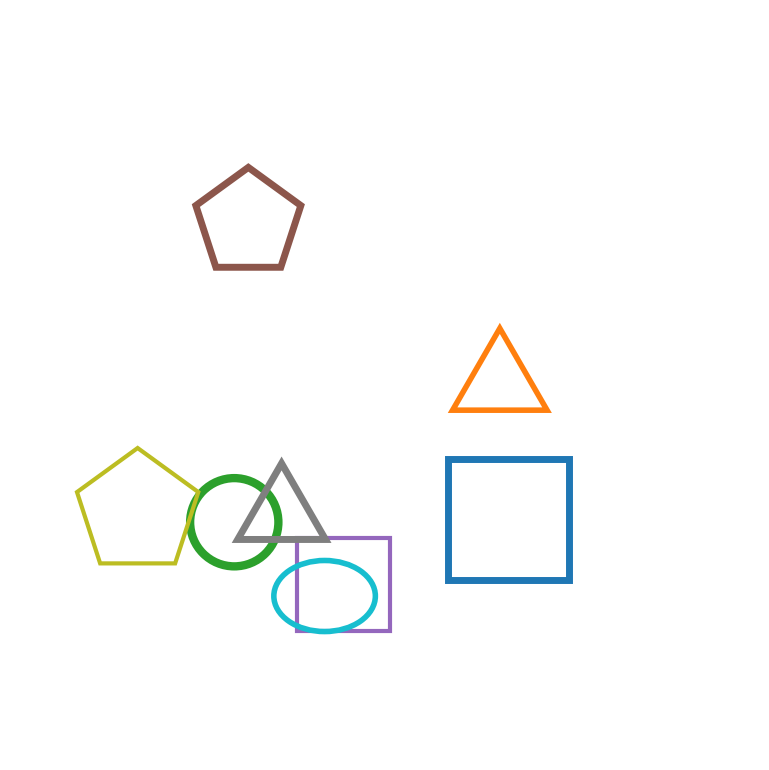[{"shape": "square", "thickness": 2.5, "radius": 0.39, "center": [0.661, 0.325]}, {"shape": "triangle", "thickness": 2, "radius": 0.35, "center": [0.649, 0.503]}, {"shape": "circle", "thickness": 3, "radius": 0.29, "center": [0.304, 0.322]}, {"shape": "square", "thickness": 1.5, "radius": 0.3, "center": [0.446, 0.241]}, {"shape": "pentagon", "thickness": 2.5, "radius": 0.36, "center": [0.323, 0.711]}, {"shape": "triangle", "thickness": 2.5, "radius": 0.33, "center": [0.366, 0.332]}, {"shape": "pentagon", "thickness": 1.5, "radius": 0.41, "center": [0.179, 0.335]}, {"shape": "oval", "thickness": 2, "radius": 0.33, "center": [0.422, 0.226]}]